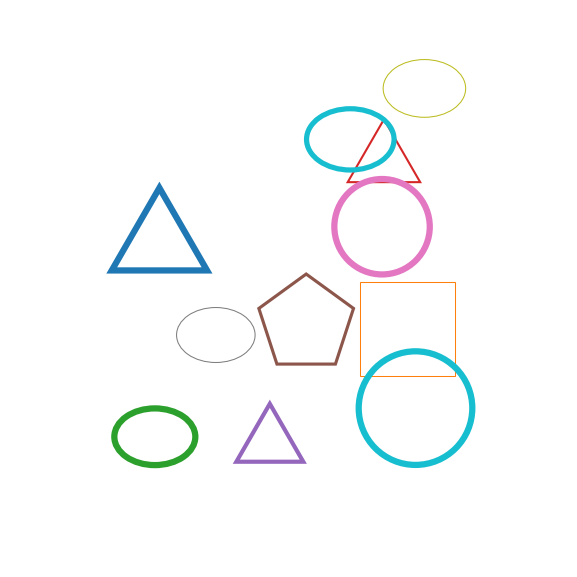[{"shape": "triangle", "thickness": 3, "radius": 0.48, "center": [0.276, 0.578]}, {"shape": "square", "thickness": 0.5, "radius": 0.41, "center": [0.705, 0.429]}, {"shape": "oval", "thickness": 3, "radius": 0.35, "center": [0.268, 0.243]}, {"shape": "triangle", "thickness": 1, "radius": 0.36, "center": [0.665, 0.72]}, {"shape": "triangle", "thickness": 2, "radius": 0.33, "center": [0.467, 0.233]}, {"shape": "pentagon", "thickness": 1.5, "radius": 0.43, "center": [0.53, 0.438]}, {"shape": "circle", "thickness": 3, "radius": 0.41, "center": [0.662, 0.607]}, {"shape": "oval", "thickness": 0.5, "radius": 0.34, "center": [0.374, 0.419]}, {"shape": "oval", "thickness": 0.5, "radius": 0.36, "center": [0.735, 0.846]}, {"shape": "oval", "thickness": 2.5, "radius": 0.38, "center": [0.607, 0.758]}, {"shape": "circle", "thickness": 3, "radius": 0.49, "center": [0.719, 0.292]}]